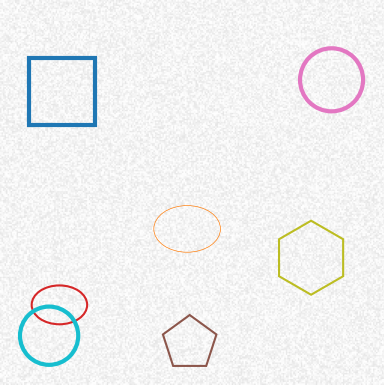[{"shape": "square", "thickness": 3, "radius": 0.43, "center": [0.161, 0.762]}, {"shape": "oval", "thickness": 0.5, "radius": 0.43, "center": [0.486, 0.405]}, {"shape": "oval", "thickness": 1.5, "radius": 0.36, "center": [0.154, 0.208]}, {"shape": "pentagon", "thickness": 1.5, "radius": 0.37, "center": [0.493, 0.109]}, {"shape": "circle", "thickness": 3, "radius": 0.41, "center": [0.861, 0.793]}, {"shape": "hexagon", "thickness": 1.5, "radius": 0.48, "center": [0.808, 0.331]}, {"shape": "circle", "thickness": 3, "radius": 0.38, "center": [0.128, 0.128]}]